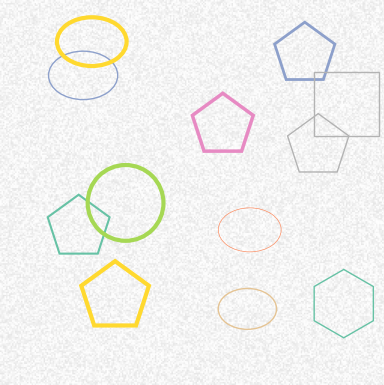[{"shape": "pentagon", "thickness": 1.5, "radius": 0.42, "center": [0.204, 0.41]}, {"shape": "hexagon", "thickness": 1, "radius": 0.44, "center": [0.893, 0.211]}, {"shape": "oval", "thickness": 0.5, "radius": 0.41, "center": [0.649, 0.403]}, {"shape": "pentagon", "thickness": 2, "radius": 0.41, "center": [0.792, 0.86]}, {"shape": "oval", "thickness": 1, "radius": 0.45, "center": [0.216, 0.804]}, {"shape": "pentagon", "thickness": 2.5, "radius": 0.42, "center": [0.579, 0.675]}, {"shape": "circle", "thickness": 3, "radius": 0.49, "center": [0.326, 0.473]}, {"shape": "oval", "thickness": 3, "radius": 0.45, "center": [0.238, 0.892]}, {"shape": "pentagon", "thickness": 3, "radius": 0.46, "center": [0.299, 0.229]}, {"shape": "oval", "thickness": 1, "radius": 0.38, "center": [0.643, 0.198]}, {"shape": "square", "thickness": 1, "radius": 0.42, "center": [0.9, 0.73]}, {"shape": "pentagon", "thickness": 1, "radius": 0.42, "center": [0.827, 0.621]}]